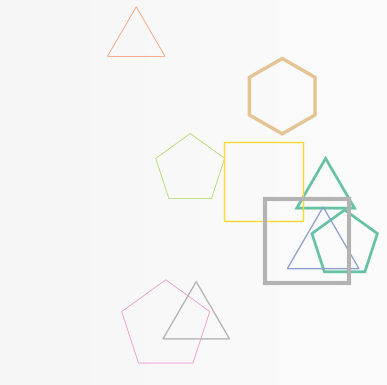[{"shape": "pentagon", "thickness": 2, "radius": 0.44, "center": [0.889, 0.366]}, {"shape": "triangle", "thickness": 2, "radius": 0.43, "center": [0.84, 0.502]}, {"shape": "triangle", "thickness": 0.5, "radius": 0.43, "center": [0.352, 0.897]}, {"shape": "triangle", "thickness": 1, "radius": 0.53, "center": [0.834, 0.356]}, {"shape": "pentagon", "thickness": 0.5, "radius": 0.6, "center": [0.428, 0.154]}, {"shape": "pentagon", "thickness": 0.5, "radius": 0.47, "center": [0.491, 0.56]}, {"shape": "square", "thickness": 1, "radius": 0.51, "center": [0.679, 0.529]}, {"shape": "hexagon", "thickness": 2.5, "radius": 0.49, "center": [0.728, 0.75]}, {"shape": "square", "thickness": 3, "radius": 0.54, "center": [0.792, 0.374]}, {"shape": "triangle", "thickness": 1, "radius": 0.5, "center": [0.506, 0.169]}]